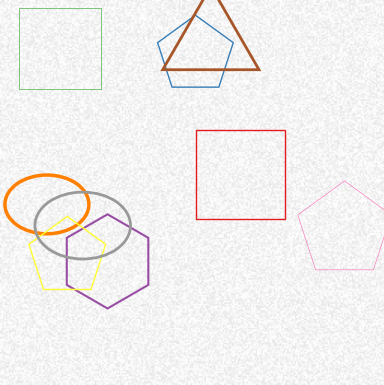[{"shape": "square", "thickness": 1, "radius": 0.58, "center": [0.624, 0.546]}, {"shape": "pentagon", "thickness": 1, "radius": 0.52, "center": [0.508, 0.857]}, {"shape": "square", "thickness": 0.5, "radius": 0.53, "center": [0.156, 0.874]}, {"shape": "hexagon", "thickness": 1.5, "radius": 0.61, "center": [0.279, 0.321]}, {"shape": "oval", "thickness": 2.5, "radius": 0.55, "center": [0.122, 0.469]}, {"shape": "pentagon", "thickness": 1, "radius": 0.52, "center": [0.175, 0.333]}, {"shape": "triangle", "thickness": 2, "radius": 0.72, "center": [0.548, 0.891]}, {"shape": "pentagon", "thickness": 0.5, "radius": 0.64, "center": [0.895, 0.402]}, {"shape": "oval", "thickness": 2, "radius": 0.62, "center": [0.215, 0.414]}]